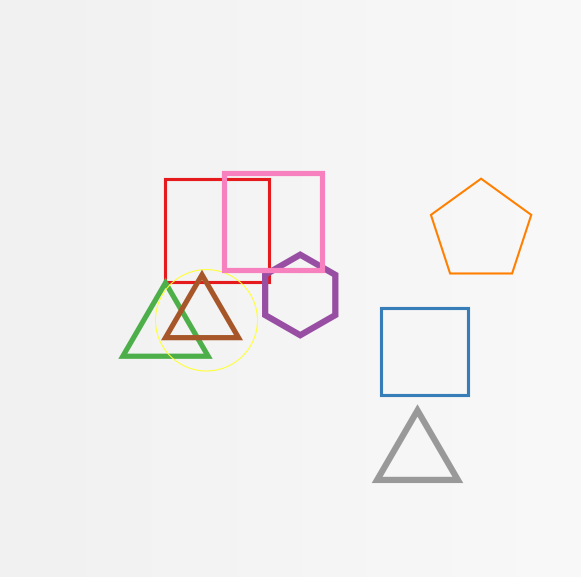[{"shape": "square", "thickness": 1.5, "radius": 0.45, "center": [0.374, 0.6]}, {"shape": "square", "thickness": 1.5, "radius": 0.37, "center": [0.73, 0.39]}, {"shape": "triangle", "thickness": 2.5, "radius": 0.42, "center": [0.285, 0.425]}, {"shape": "hexagon", "thickness": 3, "radius": 0.35, "center": [0.517, 0.488]}, {"shape": "pentagon", "thickness": 1, "radius": 0.45, "center": [0.828, 0.599]}, {"shape": "circle", "thickness": 0.5, "radius": 0.44, "center": [0.355, 0.445]}, {"shape": "triangle", "thickness": 2.5, "radius": 0.36, "center": [0.348, 0.451]}, {"shape": "square", "thickness": 2.5, "radius": 0.42, "center": [0.469, 0.615]}, {"shape": "triangle", "thickness": 3, "radius": 0.4, "center": [0.718, 0.208]}]